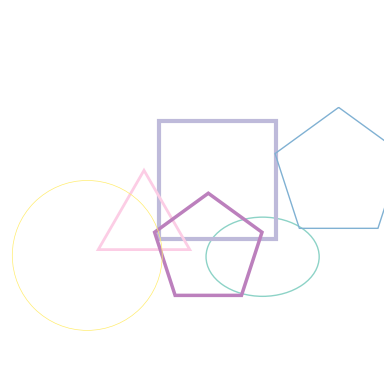[{"shape": "oval", "thickness": 1, "radius": 0.73, "center": [0.682, 0.333]}, {"shape": "square", "thickness": 3, "radius": 0.76, "center": [0.565, 0.532]}, {"shape": "pentagon", "thickness": 1, "radius": 0.87, "center": [0.88, 0.547]}, {"shape": "triangle", "thickness": 2, "radius": 0.69, "center": [0.374, 0.42]}, {"shape": "pentagon", "thickness": 2.5, "radius": 0.73, "center": [0.541, 0.351]}, {"shape": "circle", "thickness": 0.5, "radius": 0.97, "center": [0.227, 0.337]}]